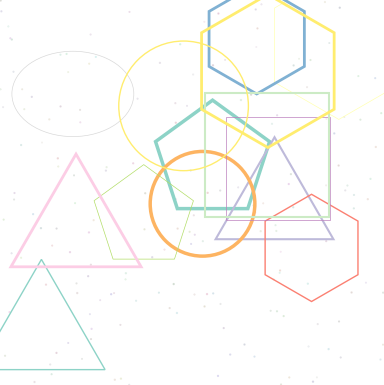[{"shape": "pentagon", "thickness": 2.5, "radius": 0.78, "center": [0.552, 0.584]}, {"shape": "triangle", "thickness": 1, "radius": 0.95, "center": [0.108, 0.135]}, {"shape": "hexagon", "thickness": 0.5, "radius": 0.96, "center": [0.88, 0.883]}, {"shape": "triangle", "thickness": 1.5, "radius": 0.88, "center": [0.713, 0.467]}, {"shape": "hexagon", "thickness": 1, "radius": 0.7, "center": [0.809, 0.356]}, {"shape": "hexagon", "thickness": 2, "radius": 0.71, "center": [0.667, 0.899]}, {"shape": "circle", "thickness": 2.5, "radius": 0.68, "center": [0.526, 0.471]}, {"shape": "pentagon", "thickness": 0.5, "radius": 0.68, "center": [0.373, 0.437]}, {"shape": "triangle", "thickness": 2, "radius": 0.98, "center": [0.197, 0.405]}, {"shape": "oval", "thickness": 0.5, "radius": 0.79, "center": [0.189, 0.756]}, {"shape": "square", "thickness": 0.5, "radius": 0.67, "center": [0.722, 0.562]}, {"shape": "square", "thickness": 1.5, "radius": 0.81, "center": [0.695, 0.597]}, {"shape": "circle", "thickness": 1, "radius": 0.84, "center": [0.477, 0.725]}, {"shape": "hexagon", "thickness": 2, "radius": 0.99, "center": [0.696, 0.816]}]